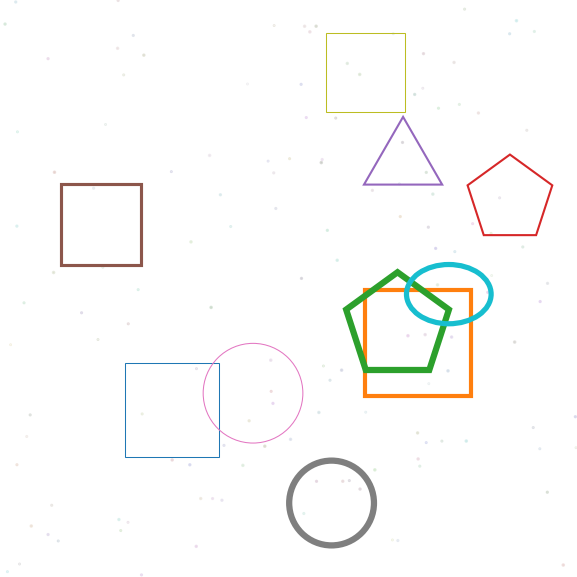[{"shape": "square", "thickness": 0.5, "radius": 0.41, "center": [0.297, 0.289]}, {"shape": "square", "thickness": 2, "radius": 0.46, "center": [0.724, 0.405]}, {"shape": "pentagon", "thickness": 3, "radius": 0.47, "center": [0.688, 0.434]}, {"shape": "pentagon", "thickness": 1, "radius": 0.39, "center": [0.883, 0.654]}, {"shape": "triangle", "thickness": 1, "radius": 0.39, "center": [0.698, 0.719]}, {"shape": "square", "thickness": 1.5, "radius": 0.35, "center": [0.175, 0.611]}, {"shape": "circle", "thickness": 0.5, "radius": 0.43, "center": [0.438, 0.318]}, {"shape": "circle", "thickness": 3, "radius": 0.37, "center": [0.574, 0.128]}, {"shape": "square", "thickness": 0.5, "radius": 0.34, "center": [0.632, 0.873]}, {"shape": "oval", "thickness": 2.5, "radius": 0.37, "center": [0.777, 0.49]}]